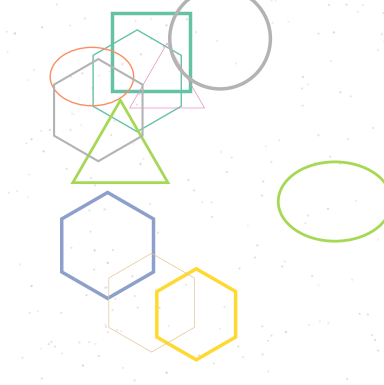[{"shape": "square", "thickness": 2.5, "radius": 0.51, "center": [0.392, 0.865]}, {"shape": "hexagon", "thickness": 1, "radius": 0.66, "center": [0.356, 0.79]}, {"shape": "oval", "thickness": 1, "radius": 0.54, "center": [0.239, 0.801]}, {"shape": "hexagon", "thickness": 2.5, "radius": 0.69, "center": [0.28, 0.362]}, {"shape": "triangle", "thickness": 0.5, "radius": 0.56, "center": [0.434, 0.776]}, {"shape": "oval", "thickness": 2, "radius": 0.74, "center": [0.87, 0.477]}, {"shape": "triangle", "thickness": 2, "radius": 0.71, "center": [0.313, 0.597]}, {"shape": "hexagon", "thickness": 2.5, "radius": 0.59, "center": [0.51, 0.184]}, {"shape": "hexagon", "thickness": 0.5, "radius": 0.64, "center": [0.394, 0.214]}, {"shape": "hexagon", "thickness": 1.5, "radius": 0.66, "center": [0.255, 0.714]}, {"shape": "circle", "thickness": 2.5, "radius": 0.65, "center": [0.572, 0.9]}]